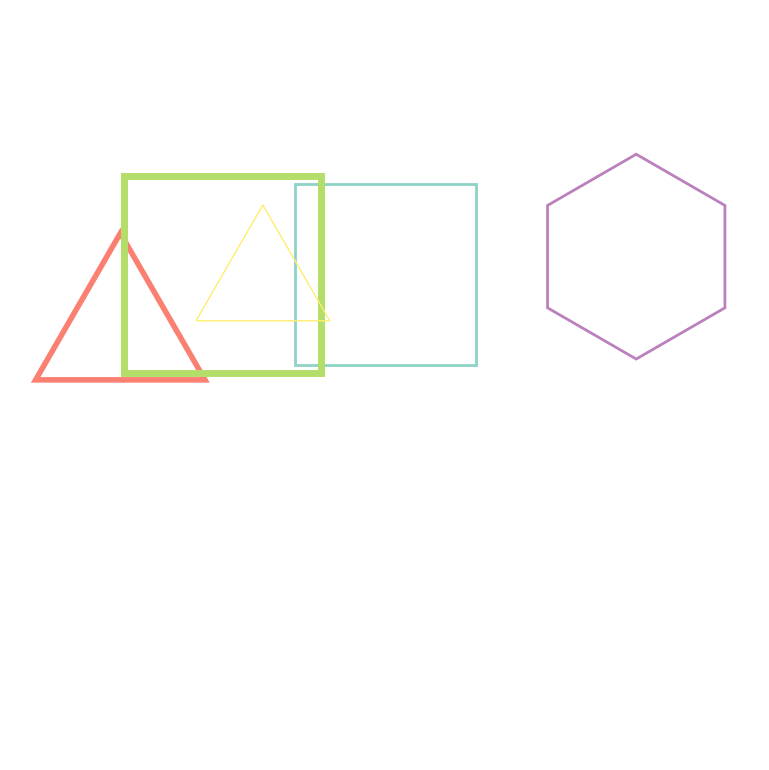[{"shape": "square", "thickness": 1, "radius": 0.59, "center": [0.501, 0.644]}, {"shape": "triangle", "thickness": 2, "radius": 0.63, "center": [0.156, 0.57]}, {"shape": "square", "thickness": 2.5, "radius": 0.64, "center": [0.289, 0.643]}, {"shape": "hexagon", "thickness": 1, "radius": 0.66, "center": [0.826, 0.667]}, {"shape": "triangle", "thickness": 0.5, "radius": 0.5, "center": [0.341, 0.634]}]